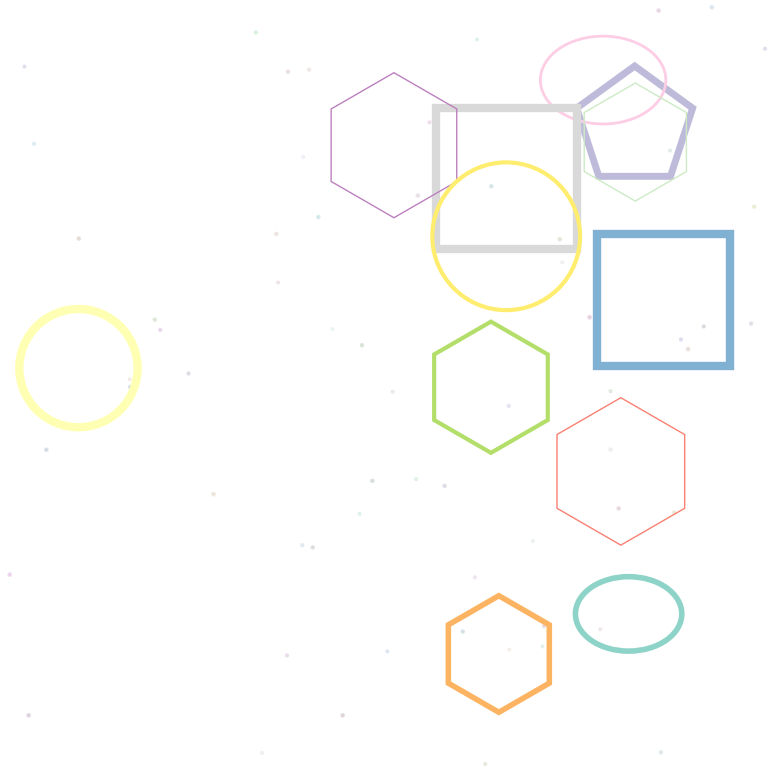[{"shape": "oval", "thickness": 2, "radius": 0.35, "center": [0.816, 0.203]}, {"shape": "circle", "thickness": 3, "radius": 0.38, "center": [0.102, 0.522]}, {"shape": "pentagon", "thickness": 2.5, "radius": 0.4, "center": [0.824, 0.835]}, {"shape": "hexagon", "thickness": 0.5, "radius": 0.48, "center": [0.806, 0.388]}, {"shape": "square", "thickness": 3, "radius": 0.43, "center": [0.862, 0.61]}, {"shape": "hexagon", "thickness": 2, "radius": 0.38, "center": [0.648, 0.151]}, {"shape": "hexagon", "thickness": 1.5, "radius": 0.43, "center": [0.638, 0.497]}, {"shape": "oval", "thickness": 1, "radius": 0.41, "center": [0.783, 0.896]}, {"shape": "square", "thickness": 3, "radius": 0.46, "center": [0.657, 0.768]}, {"shape": "hexagon", "thickness": 0.5, "radius": 0.47, "center": [0.512, 0.811]}, {"shape": "hexagon", "thickness": 0.5, "radius": 0.38, "center": [0.825, 0.816]}, {"shape": "circle", "thickness": 1.5, "radius": 0.48, "center": [0.657, 0.693]}]